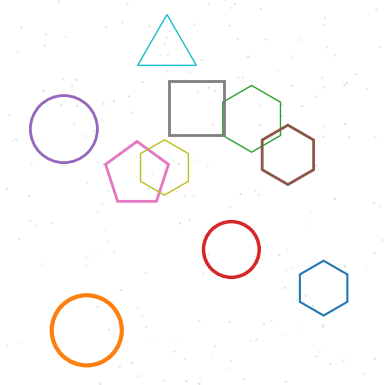[{"shape": "hexagon", "thickness": 1.5, "radius": 0.36, "center": [0.841, 0.252]}, {"shape": "circle", "thickness": 3, "radius": 0.46, "center": [0.225, 0.142]}, {"shape": "hexagon", "thickness": 1, "radius": 0.43, "center": [0.654, 0.691]}, {"shape": "circle", "thickness": 2.5, "radius": 0.36, "center": [0.601, 0.352]}, {"shape": "circle", "thickness": 2, "radius": 0.44, "center": [0.166, 0.665]}, {"shape": "hexagon", "thickness": 2, "radius": 0.39, "center": [0.748, 0.598]}, {"shape": "pentagon", "thickness": 2, "radius": 0.43, "center": [0.356, 0.547]}, {"shape": "square", "thickness": 2, "radius": 0.35, "center": [0.511, 0.719]}, {"shape": "hexagon", "thickness": 1, "radius": 0.36, "center": [0.427, 0.565]}, {"shape": "triangle", "thickness": 1, "radius": 0.44, "center": [0.434, 0.874]}]